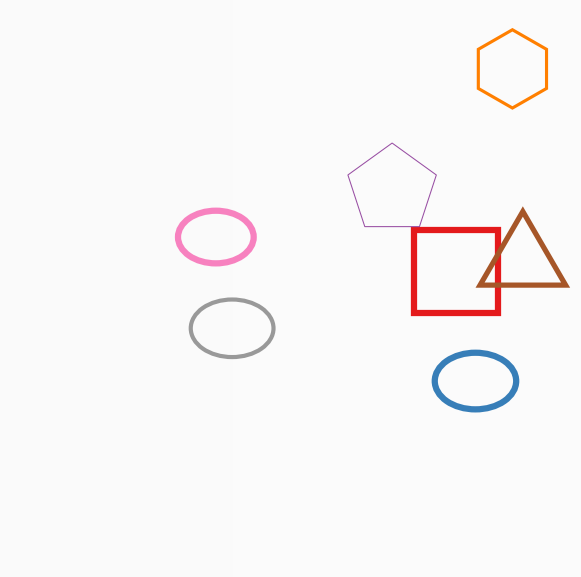[{"shape": "square", "thickness": 3, "radius": 0.36, "center": [0.784, 0.529]}, {"shape": "oval", "thickness": 3, "radius": 0.35, "center": [0.818, 0.339]}, {"shape": "pentagon", "thickness": 0.5, "radius": 0.4, "center": [0.675, 0.671]}, {"shape": "hexagon", "thickness": 1.5, "radius": 0.34, "center": [0.882, 0.88]}, {"shape": "triangle", "thickness": 2.5, "radius": 0.42, "center": [0.9, 0.548]}, {"shape": "oval", "thickness": 3, "radius": 0.33, "center": [0.371, 0.589]}, {"shape": "oval", "thickness": 2, "radius": 0.36, "center": [0.399, 0.431]}]